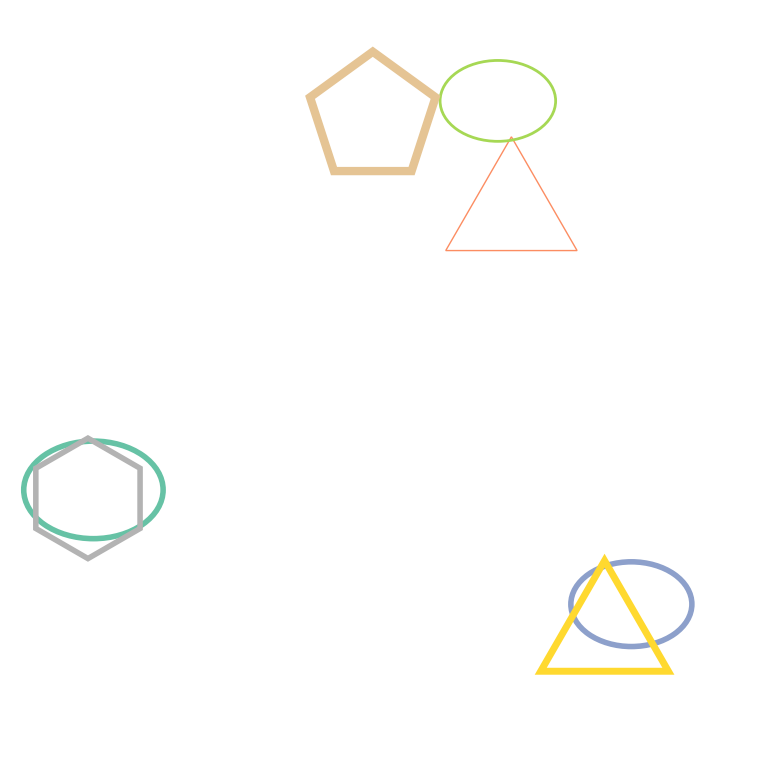[{"shape": "oval", "thickness": 2, "radius": 0.45, "center": [0.121, 0.364]}, {"shape": "triangle", "thickness": 0.5, "radius": 0.49, "center": [0.664, 0.724]}, {"shape": "oval", "thickness": 2, "radius": 0.39, "center": [0.82, 0.215]}, {"shape": "oval", "thickness": 1, "radius": 0.38, "center": [0.647, 0.869]}, {"shape": "triangle", "thickness": 2.5, "radius": 0.48, "center": [0.785, 0.176]}, {"shape": "pentagon", "thickness": 3, "radius": 0.43, "center": [0.484, 0.847]}, {"shape": "hexagon", "thickness": 2, "radius": 0.39, "center": [0.114, 0.353]}]